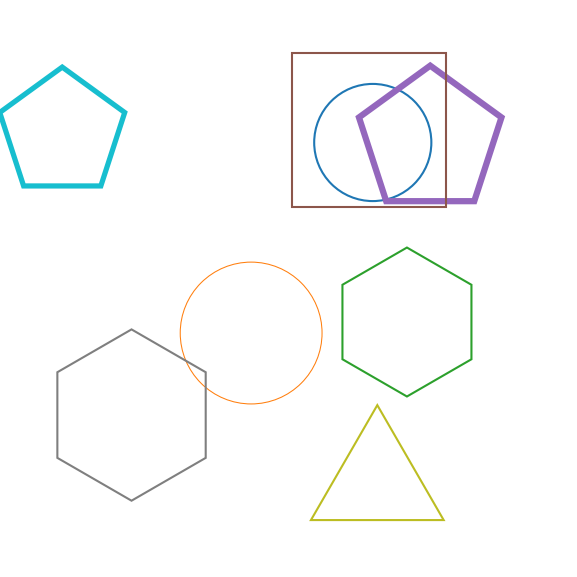[{"shape": "circle", "thickness": 1, "radius": 0.51, "center": [0.645, 0.752]}, {"shape": "circle", "thickness": 0.5, "radius": 0.61, "center": [0.435, 0.422]}, {"shape": "hexagon", "thickness": 1, "radius": 0.64, "center": [0.705, 0.442]}, {"shape": "pentagon", "thickness": 3, "radius": 0.65, "center": [0.745, 0.756]}, {"shape": "square", "thickness": 1, "radius": 0.67, "center": [0.639, 0.774]}, {"shape": "hexagon", "thickness": 1, "radius": 0.74, "center": [0.228, 0.28]}, {"shape": "triangle", "thickness": 1, "radius": 0.66, "center": [0.653, 0.165]}, {"shape": "pentagon", "thickness": 2.5, "radius": 0.57, "center": [0.108, 0.769]}]